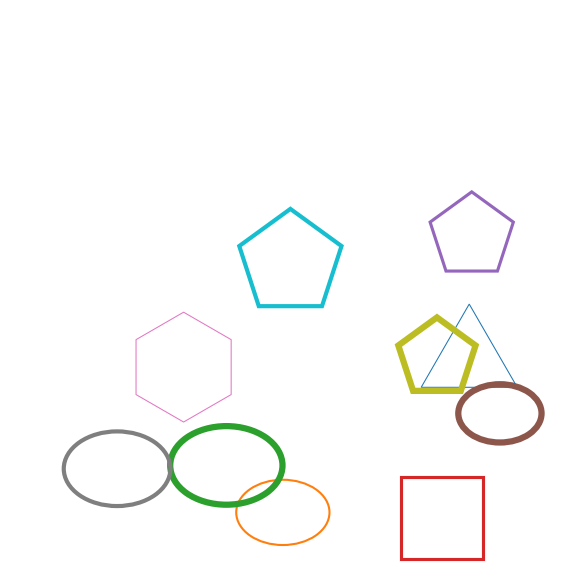[{"shape": "triangle", "thickness": 0.5, "radius": 0.48, "center": [0.813, 0.377]}, {"shape": "oval", "thickness": 1, "radius": 0.4, "center": [0.49, 0.112]}, {"shape": "oval", "thickness": 3, "radius": 0.49, "center": [0.392, 0.193]}, {"shape": "square", "thickness": 1.5, "radius": 0.35, "center": [0.765, 0.102]}, {"shape": "pentagon", "thickness": 1.5, "radius": 0.38, "center": [0.817, 0.591]}, {"shape": "oval", "thickness": 3, "radius": 0.36, "center": [0.866, 0.283]}, {"shape": "hexagon", "thickness": 0.5, "radius": 0.48, "center": [0.318, 0.363]}, {"shape": "oval", "thickness": 2, "radius": 0.46, "center": [0.203, 0.187]}, {"shape": "pentagon", "thickness": 3, "radius": 0.35, "center": [0.757, 0.379]}, {"shape": "pentagon", "thickness": 2, "radius": 0.47, "center": [0.503, 0.544]}]